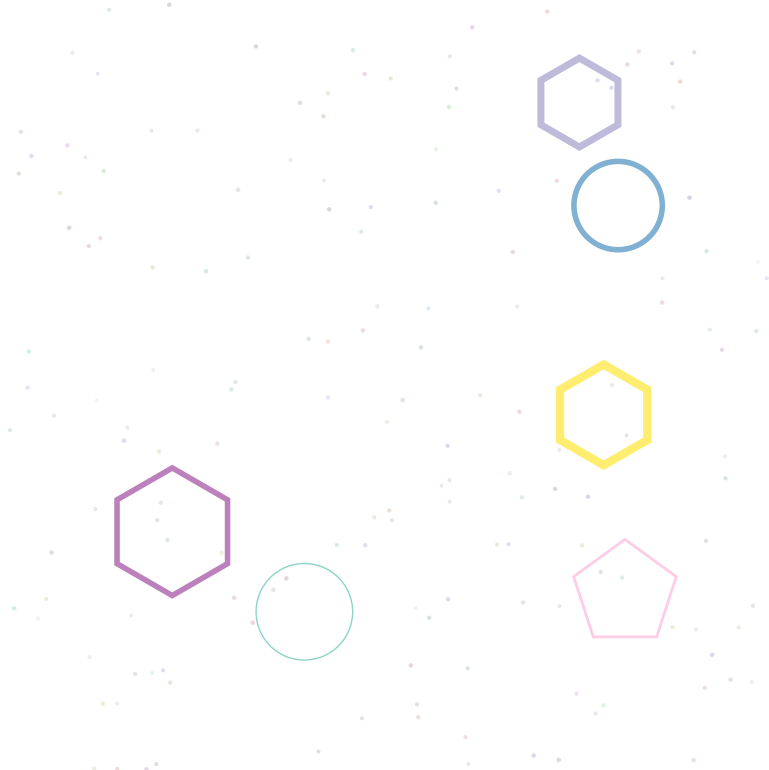[{"shape": "circle", "thickness": 0.5, "radius": 0.31, "center": [0.395, 0.205]}, {"shape": "hexagon", "thickness": 2.5, "radius": 0.29, "center": [0.753, 0.867]}, {"shape": "circle", "thickness": 2, "radius": 0.29, "center": [0.803, 0.733]}, {"shape": "pentagon", "thickness": 1, "radius": 0.35, "center": [0.812, 0.229]}, {"shape": "hexagon", "thickness": 2, "radius": 0.41, "center": [0.224, 0.309]}, {"shape": "hexagon", "thickness": 3, "radius": 0.33, "center": [0.784, 0.461]}]